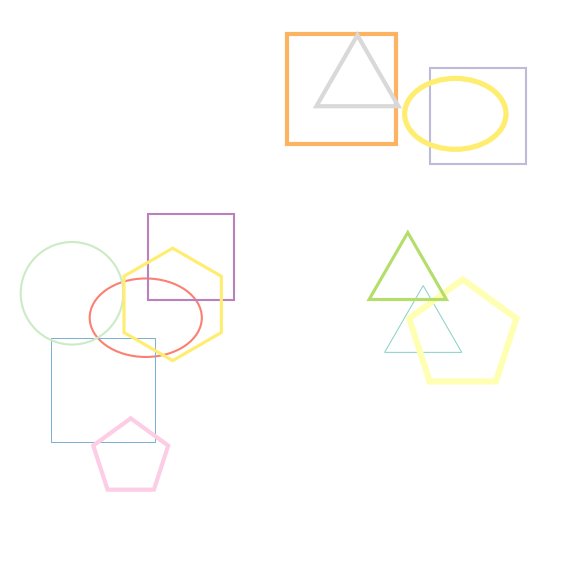[{"shape": "triangle", "thickness": 0.5, "radius": 0.39, "center": [0.733, 0.428]}, {"shape": "pentagon", "thickness": 3, "radius": 0.49, "center": [0.801, 0.418]}, {"shape": "square", "thickness": 1, "radius": 0.41, "center": [0.828, 0.799]}, {"shape": "oval", "thickness": 1, "radius": 0.49, "center": [0.252, 0.449]}, {"shape": "square", "thickness": 0.5, "radius": 0.45, "center": [0.178, 0.323]}, {"shape": "square", "thickness": 2, "radius": 0.47, "center": [0.591, 0.845]}, {"shape": "triangle", "thickness": 1.5, "radius": 0.39, "center": [0.706, 0.519]}, {"shape": "pentagon", "thickness": 2, "radius": 0.34, "center": [0.226, 0.206]}, {"shape": "triangle", "thickness": 2, "radius": 0.41, "center": [0.619, 0.856]}, {"shape": "square", "thickness": 1, "radius": 0.37, "center": [0.33, 0.553]}, {"shape": "circle", "thickness": 1, "radius": 0.44, "center": [0.125, 0.491]}, {"shape": "hexagon", "thickness": 1.5, "radius": 0.49, "center": [0.299, 0.472]}, {"shape": "oval", "thickness": 2.5, "radius": 0.44, "center": [0.788, 0.802]}]